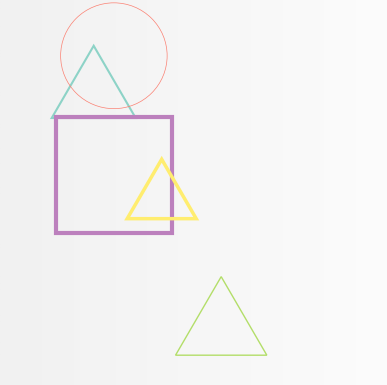[{"shape": "triangle", "thickness": 1.5, "radius": 0.63, "center": [0.242, 0.756]}, {"shape": "circle", "thickness": 0.5, "radius": 0.69, "center": [0.294, 0.855]}, {"shape": "triangle", "thickness": 1, "radius": 0.68, "center": [0.571, 0.145]}, {"shape": "square", "thickness": 3, "radius": 0.75, "center": [0.295, 0.546]}, {"shape": "triangle", "thickness": 2.5, "radius": 0.51, "center": [0.417, 0.483]}]